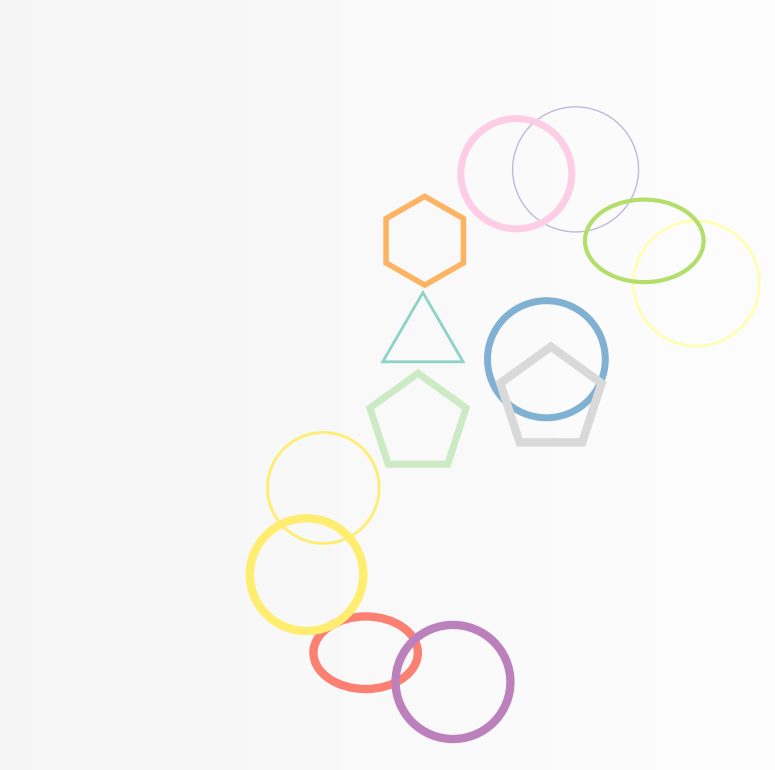[{"shape": "triangle", "thickness": 1, "radius": 0.3, "center": [0.546, 0.56]}, {"shape": "circle", "thickness": 1, "radius": 0.41, "center": [0.899, 0.632]}, {"shape": "circle", "thickness": 0.5, "radius": 0.41, "center": [0.743, 0.78]}, {"shape": "oval", "thickness": 3, "radius": 0.34, "center": [0.472, 0.152]}, {"shape": "circle", "thickness": 2.5, "radius": 0.38, "center": [0.705, 0.533]}, {"shape": "hexagon", "thickness": 2, "radius": 0.29, "center": [0.548, 0.687]}, {"shape": "oval", "thickness": 1.5, "radius": 0.38, "center": [0.831, 0.687]}, {"shape": "circle", "thickness": 2.5, "radius": 0.36, "center": [0.666, 0.774]}, {"shape": "pentagon", "thickness": 3, "radius": 0.34, "center": [0.711, 0.481]}, {"shape": "circle", "thickness": 3, "radius": 0.37, "center": [0.585, 0.114]}, {"shape": "pentagon", "thickness": 2.5, "radius": 0.33, "center": [0.539, 0.45]}, {"shape": "circle", "thickness": 1, "radius": 0.36, "center": [0.417, 0.366]}, {"shape": "circle", "thickness": 3, "radius": 0.37, "center": [0.396, 0.254]}]